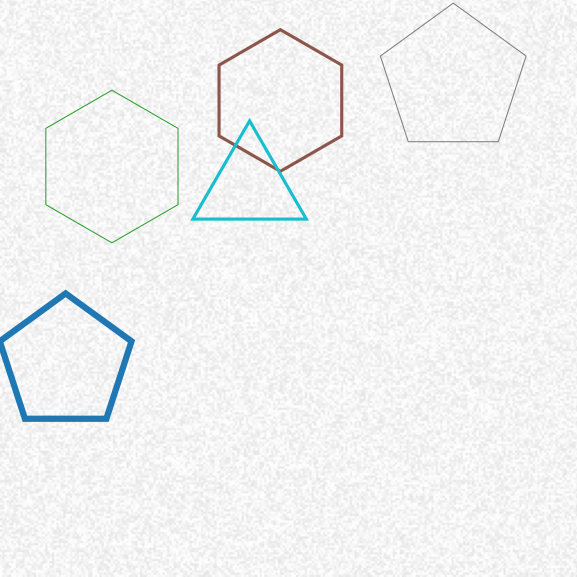[{"shape": "pentagon", "thickness": 3, "radius": 0.6, "center": [0.114, 0.371]}, {"shape": "hexagon", "thickness": 0.5, "radius": 0.66, "center": [0.194, 0.711]}, {"shape": "hexagon", "thickness": 1.5, "radius": 0.61, "center": [0.486, 0.825]}, {"shape": "pentagon", "thickness": 0.5, "radius": 0.66, "center": [0.785, 0.861]}, {"shape": "triangle", "thickness": 1.5, "radius": 0.57, "center": [0.432, 0.676]}]